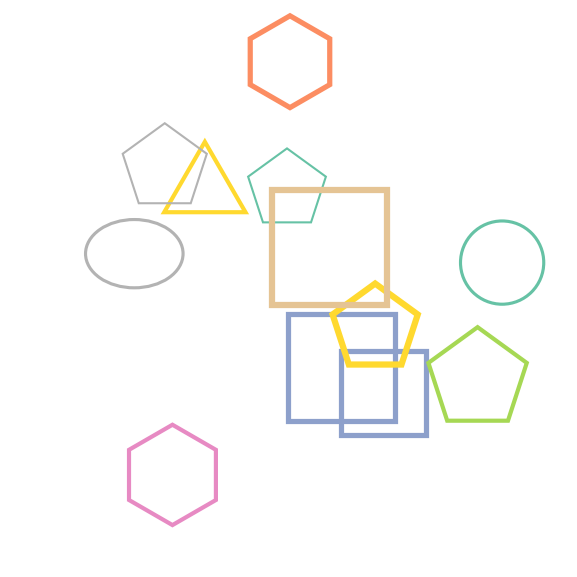[{"shape": "pentagon", "thickness": 1, "radius": 0.35, "center": [0.497, 0.671]}, {"shape": "circle", "thickness": 1.5, "radius": 0.36, "center": [0.869, 0.544]}, {"shape": "hexagon", "thickness": 2.5, "radius": 0.4, "center": [0.502, 0.892]}, {"shape": "square", "thickness": 2.5, "radius": 0.46, "center": [0.592, 0.362]}, {"shape": "square", "thickness": 2.5, "radius": 0.37, "center": [0.664, 0.318]}, {"shape": "hexagon", "thickness": 2, "radius": 0.43, "center": [0.299, 0.177]}, {"shape": "pentagon", "thickness": 2, "radius": 0.45, "center": [0.827, 0.343]}, {"shape": "triangle", "thickness": 2, "radius": 0.41, "center": [0.355, 0.672]}, {"shape": "pentagon", "thickness": 3, "radius": 0.39, "center": [0.65, 0.431]}, {"shape": "square", "thickness": 3, "radius": 0.5, "center": [0.571, 0.57]}, {"shape": "oval", "thickness": 1.5, "radius": 0.42, "center": [0.233, 0.56]}, {"shape": "pentagon", "thickness": 1, "radius": 0.38, "center": [0.285, 0.709]}]